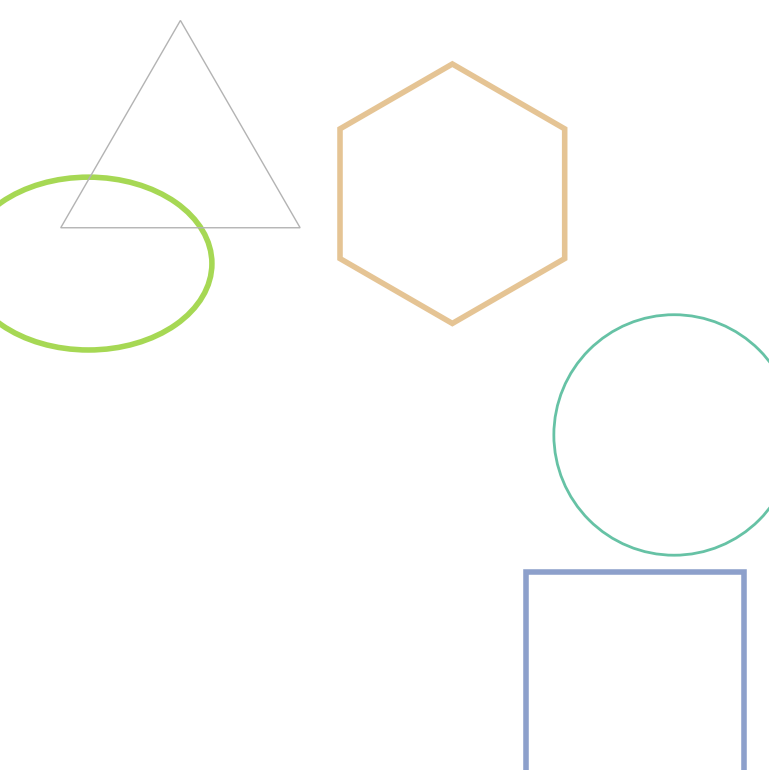[{"shape": "circle", "thickness": 1, "radius": 0.78, "center": [0.875, 0.435]}, {"shape": "square", "thickness": 2, "radius": 0.71, "center": [0.825, 0.115]}, {"shape": "oval", "thickness": 2, "radius": 0.8, "center": [0.115, 0.658]}, {"shape": "hexagon", "thickness": 2, "radius": 0.84, "center": [0.587, 0.748]}, {"shape": "triangle", "thickness": 0.5, "radius": 0.9, "center": [0.234, 0.794]}]